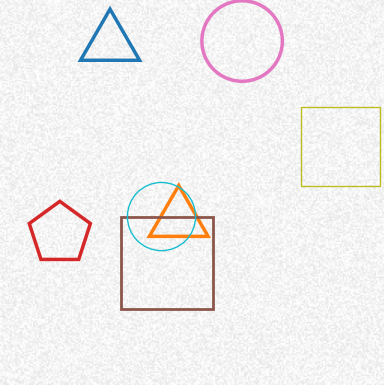[{"shape": "triangle", "thickness": 2.5, "radius": 0.44, "center": [0.286, 0.888]}, {"shape": "triangle", "thickness": 2.5, "radius": 0.44, "center": [0.464, 0.43]}, {"shape": "pentagon", "thickness": 2.5, "radius": 0.42, "center": [0.155, 0.394]}, {"shape": "square", "thickness": 2, "radius": 0.6, "center": [0.435, 0.317]}, {"shape": "circle", "thickness": 2.5, "radius": 0.52, "center": [0.629, 0.893]}, {"shape": "square", "thickness": 1, "radius": 0.51, "center": [0.884, 0.62]}, {"shape": "circle", "thickness": 1, "radius": 0.44, "center": [0.419, 0.437]}]